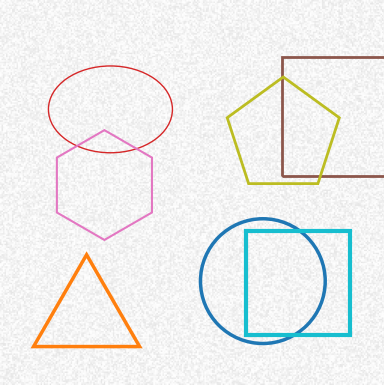[{"shape": "circle", "thickness": 2.5, "radius": 0.81, "center": [0.683, 0.27]}, {"shape": "triangle", "thickness": 2.5, "radius": 0.79, "center": [0.225, 0.179]}, {"shape": "oval", "thickness": 1, "radius": 0.81, "center": [0.287, 0.716]}, {"shape": "square", "thickness": 2, "radius": 0.78, "center": [0.888, 0.698]}, {"shape": "hexagon", "thickness": 1.5, "radius": 0.71, "center": [0.271, 0.519]}, {"shape": "pentagon", "thickness": 2, "radius": 0.77, "center": [0.736, 0.647]}, {"shape": "square", "thickness": 3, "radius": 0.68, "center": [0.773, 0.264]}]